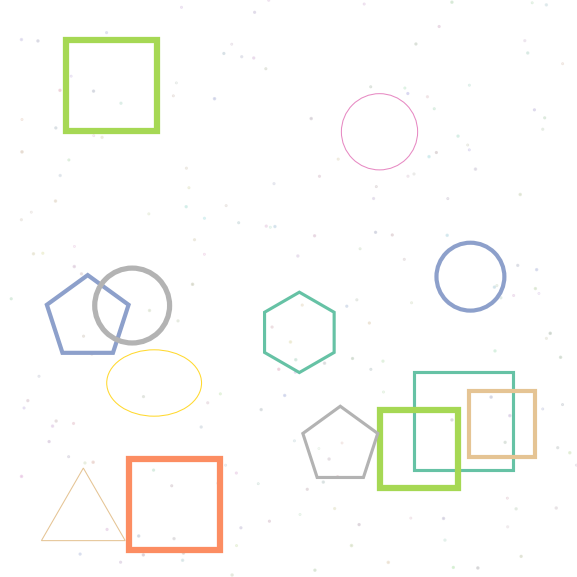[{"shape": "hexagon", "thickness": 1.5, "radius": 0.35, "center": [0.518, 0.424]}, {"shape": "square", "thickness": 1.5, "radius": 0.43, "center": [0.802, 0.27]}, {"shape": "square", "thickness": 3, "radius": 0.39, "center": [0.302, 0.126]}, {"shape": "pentagon", "thickness": 2, "radius": 0.37, "center": [0.152, 0.448]}, {"shape": "circle", "thickness": 2, "radius": 0.29, "center": [0.815, 0.52]}, {"shape": "circle", "thickness": 0.5, "radius": 0.33, "center": [0.657, 0.771]}, {"shape": "square", "thickness": 3, "radius": 0.34, "center": [0.725, 0.222]}, {"shape": "square", "thickness": 3, "radius": 0.39, "center": [0.193, 0.851]}, {"shape": "oval", "thickness": 0.5, "radius": 0.41, "center": [0.267, 0.336]}, {"shape": "square", "thickness": 2, "radius": 0.29, "center": [0.869, 0.266]}, {"shape": "triangle", "thickness": 0.5, "radius": 0.42, "center": [0.144, 0.105]}, {"shape": "pentagon", "thickness": 1.5, "radius": 0.34, "center": [0.589, 0.227]}, {"shape": "circle", "thickness": 2.5, "radius": 0.32, "center": [0.229, 0.47]}]